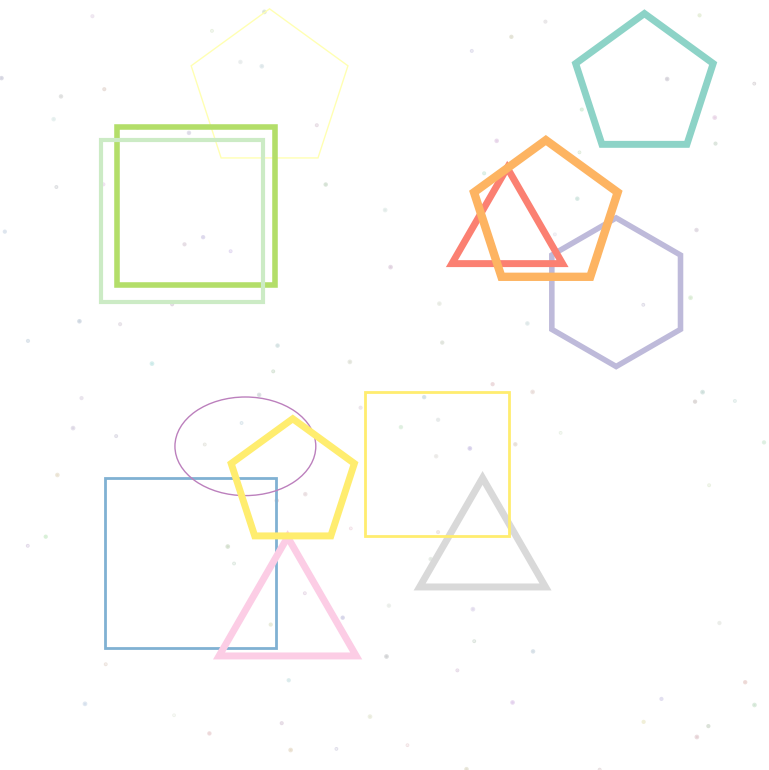[{"shape": "pentagon", "thickness": 2.5, "radius": 0.47, "center": [0.837, 0.889]}, {"shape": "pentagon", "thickness": 0.5, "radius": 0.54, "center": [0.35, 0.881]}, {"shape": "hexagon", "thickness": 2, "radius": 0.48, "center": [0.8, 0.621]}, {"shape": "triangle", "thickness": 2.5, "radius": 0.41, "center": [0.659, 0.699]}, {"shape": "square", "thickness": 1, "radius": 0.56, "center": [0.247, 0.269]}, {"shape": "pentagon", "thickness": 3, "radius": 0.49, "center": [0.709, 0.72]}, {"shape": "square", "thickness": 2, "radius": 0.51, "center": [0.255, 0.732]}, {"shape": "triangle", "thickness": 2.5, "radius": 0.51, "center": [0.374, 0.2]}, {"shape": "triangle", "thickness": 2.5, "radius": 0.47, "center": [0.627, 0.285]}, {"shape": "oval", "thickness": 0.5, "radius": 0.46, "center": [0.319, 0.42]}, {"shape": "square", "thickness": 1.5, "radius": 0.53, "center": [0.236, 0.713]}, {"shape": "square", "thickness": 1, "radius": 0.47, "center": [0.568, 0.398]}, {"shape": "pentagon", "thickness": 2.5, "radius": 0.42, "center": [0.38, 0.372]}]